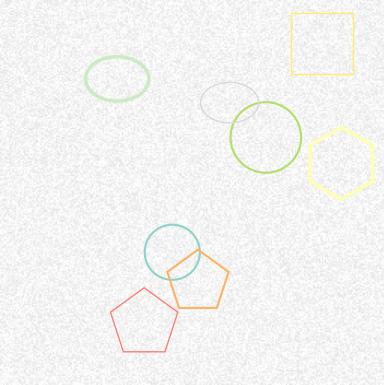[{"shape": "circle", "thickness": 1.5, "radius": 0.36, "center": [0.447, 0.345]}, {"shape": "hexagon", "thickness": 2.5, "radius": 0.47, "center": [0.887, 0.575]}, {"shape": "pentagon", "thickness": 1, "radius": 0.46, "center": [0.374, 0.161]}, {"shape": "pentagon", "thickness": 1.5, "radius": 0.42, "center": [0.514, 0.268]}, {"shape": "circle", "thickness": 1.5, "radius": 0.46, "center": [0.69, 0.643]}, {"shape": "oval", "thickness": 1, "radius": 0.38, "center": [0.596, 0.734]}, {"shape": "oval", "thickness": 2.5, "radius": 0.41, "center": [0.304, 0.795]}, {"shape": "square", "thickness": 1, "radius": 0.4, "center": [0.836, 0.888]}]